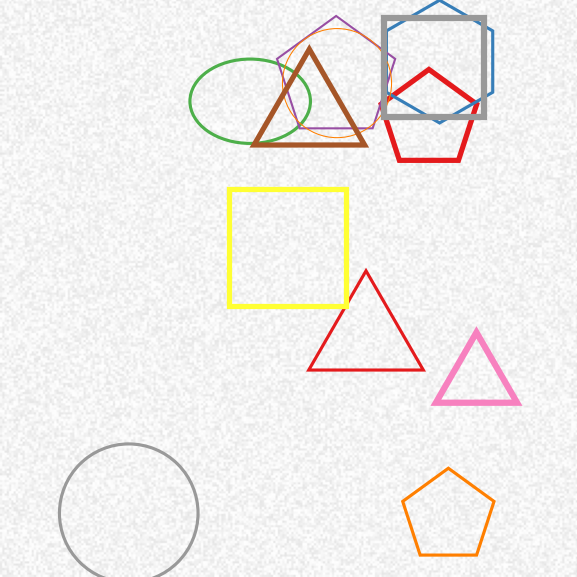[{"shape": "pentagon", "thickness": 2.5, "radius": 0.44, "center": [0.743, 0.792]}, {"shape": "triangle", "thickness": 1.5, "radius": 0.57, "center": [0.634, 0.416]}, {"shape": "hexagon", "thickness": 1.5, "radius": 0.53, "center": [0.761, 0.892]}, {"shape": "oval", "thickness": 1.5, "radius": 0.52, "center": [0.433, 0.824]}, {"shape": "pentagon", "thickness": 1, "radius": 0.54, "center": [0.582, 0.864]}, {"shape": "circle", "thickness": 0.5, "radius": 0.47, "center": [0.584, 0.855]}, {"shape": "pentagon", "thickness": 1.5, "radius": 0.42, "center": [0.776, 0.105]}, {"shape": "square", "thickness": 2.5, "radius": 0.51, "center": [0.498, 0.571]}, {"shape": "triangle", "thickness": 2.5, "radius": 0.55, "center": [0.536, 0.803]}, {"shape": "triangle", "thickness": 3, "radius": 0.41, "center": [0.825, 0.342]}, {"shape": "circle", "thickness": 1.5, "radius": 0.6, "center": [0.223, 0.11]}, {"shape": "square", "thickness": 3, "radius": 0.43, "center": [0.751, 0.882]}]